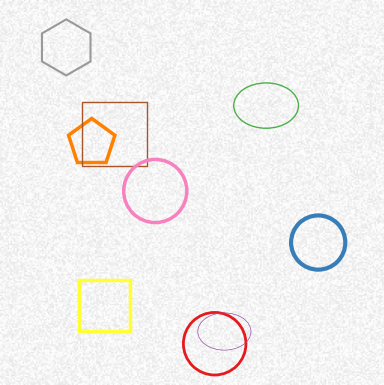[{"shape": "circle", "thickness": 2, "radius": 0.41, "center": [0.558, 0.107]}, {"shape": "circle", "thickness": 3, "radius": 0.35, "center": [0.826, 0.37]}, {"shape": "oval", "thickness": 1, "radius": 0.42, "center": [0.691, 0.726]}, {"shape": "oval", "thickness": 0.5, "radius": 0.35, "center": [0.583, 0.139]}, {"shape": "pentagon", "thickness": 2.5, "radius": 0.32, "center": [0.238, 0.629]}, {"shape": "square", "thickness": 2.5, "radius": 0.33, "center": [0.271, 0.206]}, {"shape": "square", "thickness": 1, "radius": 0.42, "center": [0.297, 0.651]}, {"shape": "circle", "thickness": 2.5, "radius": 0.41, "center": [0.403, 0.504]}, {"shape": "hexagon", "thickness": 1.5, "radius": 0.36, "center": [0.172, 0.877]}]